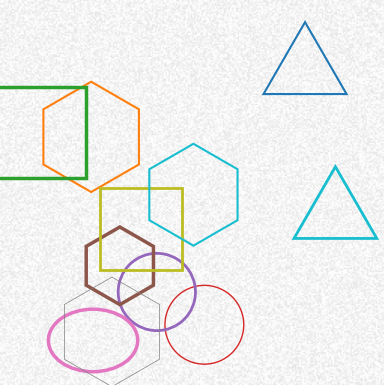[{"shape": "triangle", "thickness": 1.5, "radius": 0.62, "center": [0.792, 0.818]}, {"shape": "hexagon", "thickness": 1.5, "radius": 0.72, "center": [0.237, 0.644]}, {"shape": "square", "thickness": 2.5, "radius": 0.59, "center": [0.105, 0.655]}, {"shape": "circle", "thickness": 1, "radius": 0.51, "center": [0.531, 0.156]}, {"shape": "circle", "thickness": 2, "radius": 0.5, "center": [0.407, 0.242]}, {"shape": "hexagon", "thickness": 2.5, "radius": 0.5, "center": [0.311, 0.31]}, {"shape": "oval", "thickness": 2.5, "radius": 0.58, "center": [0.242, 0.116]}, {"shape": "hexagon", "thickness": 0.5, "radius": 0.71, "center": [0.291, 0.138]}, {"shape": "square", "thickness": 2, "radius": 0.53, "center": [0.366, 0.406]}, {"shape": "hexagon", "thickness": 1.5, "radius": 0.66, "center": [0.502, 0.494]}, {"shape": "triangle", "thickness": 2, "radius": 0.62, "center": [0.871, 0.443]}]